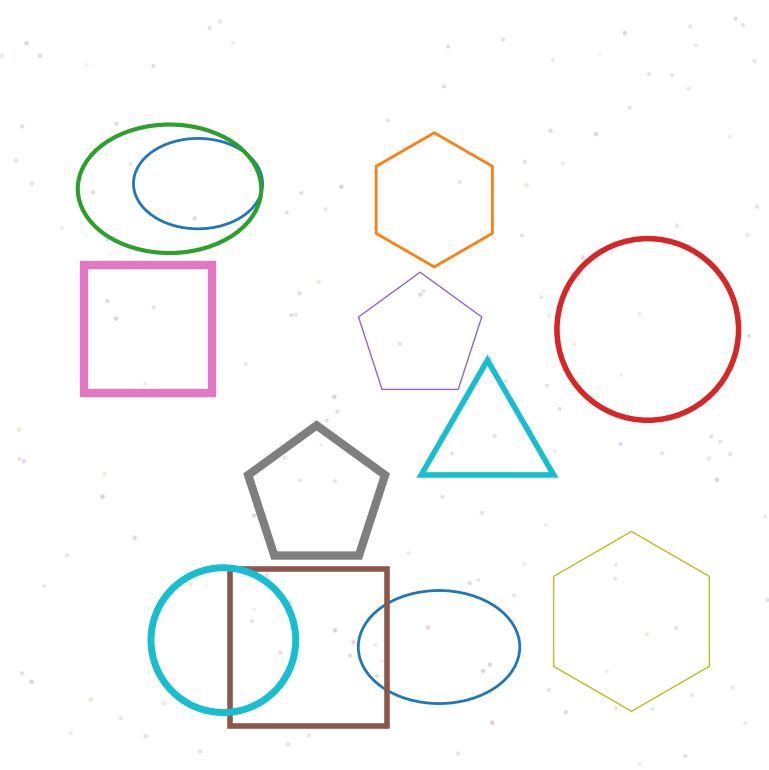[{"shape": "oval", "thickness": 1, "radius": 0.42, "center": [0.257, 0.762]}, {"shape": "oval", "thickness": 1, "radius": 0.52, "center": [0.57, 0.16]}, {"shape": "hexagon", "thickness": 1, "radius": 0.44, "center": [0.564, 0.74]}, {"shape": "oval", "thickness": 1.5, "radius": 0.6, "center": [0.22, 0.755]}, {"shape": "circle", "thickness": 2, "radius": 0.59, "center": [0.841, 0.572]}, {"shape": "pentagon", "thickness": 0.5, "radius": 0.42, "center": [0.546, 0.562]}, {"shape": "square", "thickness": 2, "radius": 0.51, "center": [0.401, 0.159]}, {"shape": "square", "thickness": 3, "radius": 0.42, "center": [0.192, 0.573]}, {"shape": "pentagon", "thickness": 3, "radius": 0.47, "center": [0.411, 0.354]}, {"shape": "hexagon", "thickness": 0.5, "radius": 0.58, "center": [0.82, 0.193]}, {"shape": "triangle", "thickness": 2, "radius": 0.5, "center": [0.633, 0.433]}, {"shape": "circle", "thickness": 2.5, "radius": 0.47, "center": [0.29, 0.169]}]